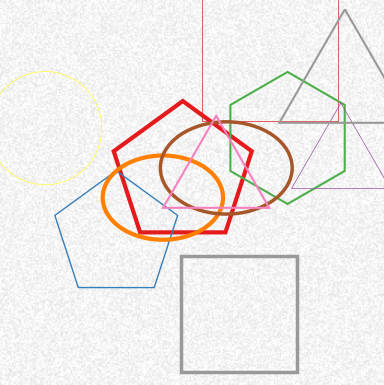[{"shape": "square", "thickness": 0.5, "radius": 0.89, "center": [0.701, 0.863]}, {"shape": "pentagon", "thickness": 3, "radius": 0.94, "center": [0.475, 0.549]}, {"shape": "pentagon", "thickness": 1, "radius": 0.84, "center": [0.302, 0.389]}, {"shape": "hexagon", "thickness": 1.5, "radius": 0.86, "center": [0.747, 0.642]}, {"shape": "triangle", "thickness": 0.5, "radius": 0.74, "center": [0.885, 0.584]}, {"shape": "oval", "thickness": 3, "radius": 0.78, "center": [0.423, 0.487]}, {"shape": "circle", "thickness": 0.5, "radius": 0.74, "center": [0.117, 0.667]}, {"shape": "oval", "thickness": 2.5, "radius": 0.86, "center": [0.588, 0.564]}, {"shape": "triangle", "thickness": 1.5, "radius": 0.8, "center": [0.561, 0.54]}, {"shape": "triangle", "thickness": 1.5, "radius": 0.98, "center": [0.896, 0.779]}, {"shape": "square", "thickness": 2.5, "radius": 0.75, "center": [0.621, 0.185]}]